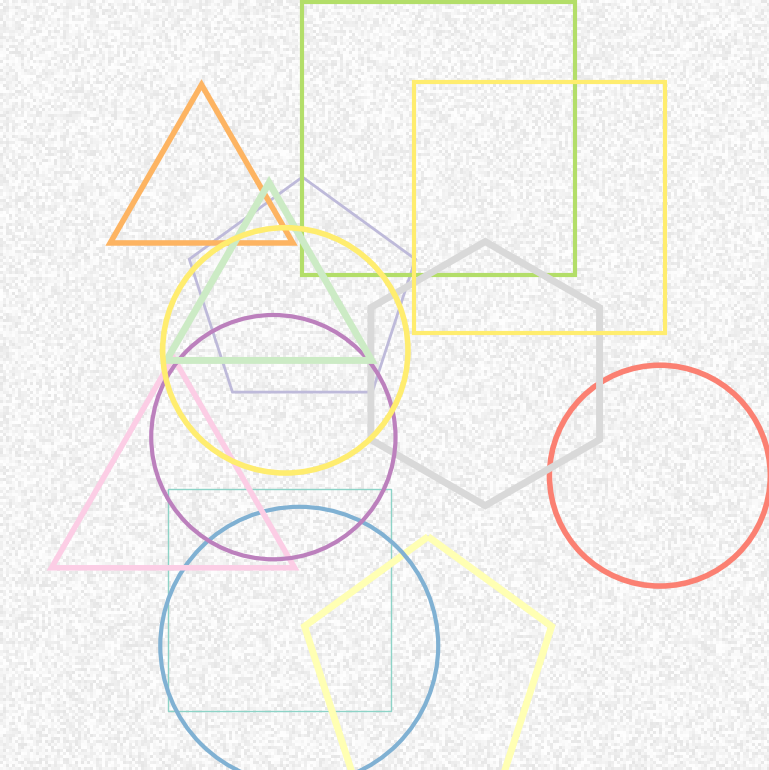[{"shape": "square", "thickness": 0.5, "radius": 0.72, "center": [0.363, 0.221]}, {"shape": "pentagon", "thickness": 2.5, "radius": 0.84, "center": [0.556, 0.134]}, {"shape": "pentagon", "thickness": 1, "radius": 0.77, "center": [0.393, 0.616]}, {"shape": "circle", "thickness": 2, "radius": 0.72, "center": [0.857, 0.382]}, {"shape": "circle", "thickness": 1.5, "radius": 0.9, "center": [0.389, 0.161]}, {"shape": "triangle", "thickness": 2, "radius": 0.69, "center": [0.262, 0.753]}, {"shape": "square", "thickness": 1.5, "radius": 0.89, "center": [0.569, 0.82]}, {"shape": "triangle", "thickness": 2, "radius": 0.91, "center": [0.225, 0.354]}, {"shape": "hexagon", "thickness": 2.5, "radius": 0.86, "center": [0.63, 0.515]}, {"shape": "circle", "thickness": 1.5, "radius": 0.79, "center": [0.355, 0.432]}, {"shape": "triangle", "thickness": 2.5, "radius": 0.77, "center": [0.349, 0.609]}, {"shape": "circle", "thickness": 2, "radius": 0.8, "center": [0.371, 0.545]}, {"shape": "square", "thickness": 1.5, "radius": 0.81, "center": [0.7, 0.731]}]